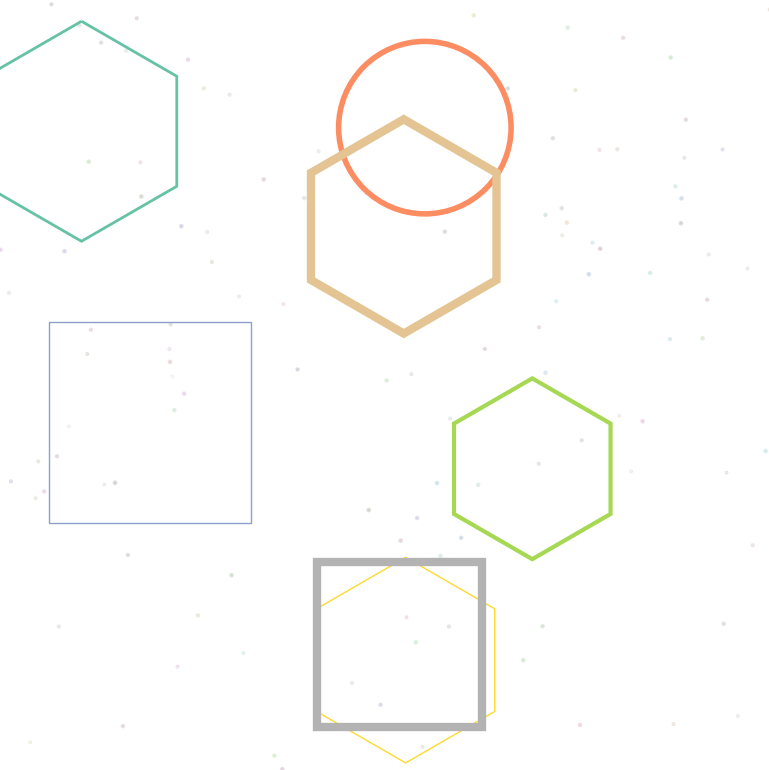[{"shape": "hexagon", "thickness": 1, "radius": 0.71, "center": [0.106, 0.83]}, {"shape": "circle", "thickness": 2, "radius": 0.56, "center": [0.552, 0.834]}, {"shape": "square", "thickness": 0.5, "radius": 0.66, "center": [0.195, 0.451]}, {"shape": "hexagon", "thickness": 1.5, "radius": 0.59, "center": [0.691, 0.391]}, {"shape": "hexagon", "thickness": 0.5, "radius": 0.67, "center": [0.527, 0.143]}, {"shape": "hexagon", "thickness": 3, "radius": 0.7, "center": [0.524, 0.706]}, {"shape": "square", "thickness": 3, "radius": 0.54, "center": [0.519, 0.163]}]